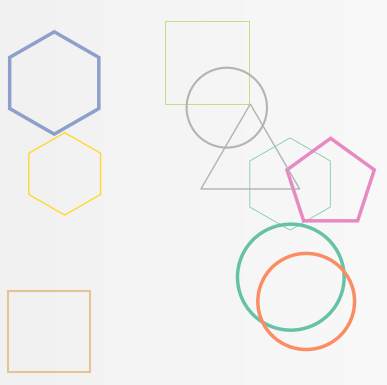[{"shape": "hexagon", "thickness": 0.5, "radius": 0.6, "center": [0.749, 0.522]}, {"shape": "circle", "thickness": 2.5, "radius": 0.69, "center": [0.75, 0.28]}, {"shape": "circle", "thickness": 2.5, "radius": 0.62, "center": [0.79, 0.217]}, {"shape": "hexagon", "thickness": 2.5, "radius": 0.66, "center": [0.14, 0.784]}, {"shape": "pentagon", "thickness": 2.5, "radius": 0.59, "center": [0.853, 0.522]}, {"shape": "square", "thickness": 0.5, "radius": 0.54, "center": [0.534, 0.839]}, {"shape": "hexagon", "thickness": 1, "radius": 0.54, "center": [0.167, 0.548]}, {"shape": "square", "thickness": 1.5, "radius": 0.53, "center": [0.126, 0.139]}, {"shape": "circle", "thickness": 1.5, "radius": 0.52, "center": [0.585, 0.72]}, {"shape": "triangle", "thickness": 1, "radius": 0.74, "center": [0.646, 0.583]}]